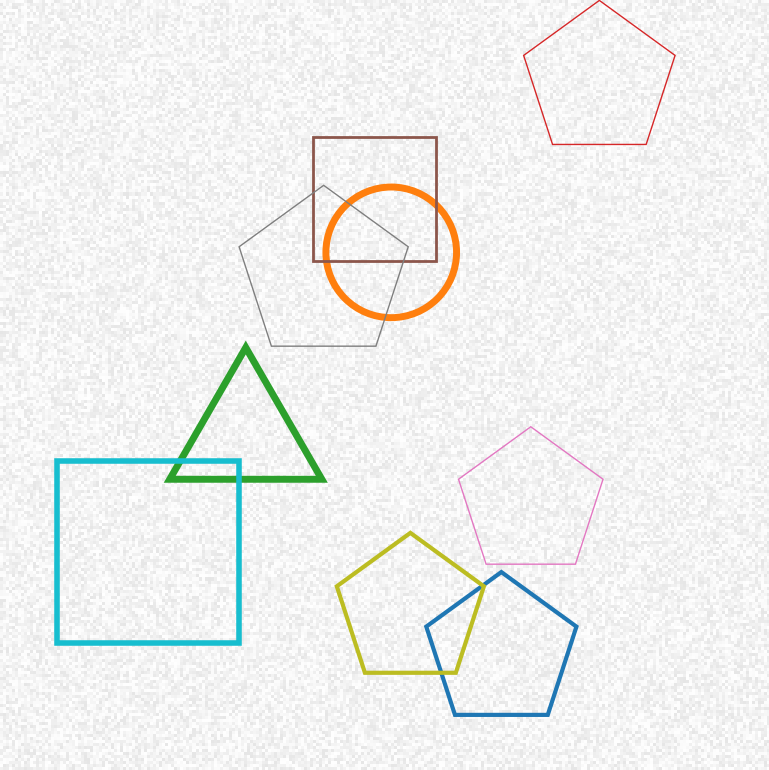[{"shape": "pentagon", "thickness": 1.5, "radius": 0.51, "center": [0.651, 0.155]}, {"shape": "circle", "thickness": 2.5, "radius": 0.42, "center": [0.508, 0.672]}, {"shape": "triangle", "thickness": 2.5, "radius": 0.57, "center": [0.319, 0.435]}, {"shape": "pentagon", "thickness": 0.5, "radius": 0.52, "center": [0.778, 0.896]}, {"shape": "square", "thickness": 1, "radius": 0.4, "center": [0.486, 0.741]}, {"shape": "pentagon", "thickness": 0.5, "radius": 0.49, "center": [0.689, 0.347]}, {"shape": "pentagon", "thickness": 0.5, "radius": 0.58, "center": [0.42, 0.644]}, {"shape": "pentagon", "thickness": 1.5, "radius": 0.5, "center": [0.533, 0.208]}, {"shape": "square", "thickness": 2, "radius": 0.59, "center": [0.193, 0.284]}]